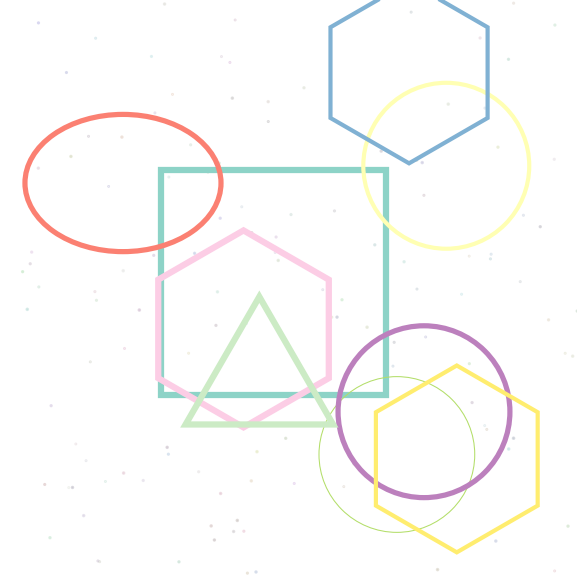[{"shape": "square", "thickness": 3, "radius": 0.97, "center": [0.473, 0.51]}, {"shape": "circle", "thickness": 2, "radius": 0.72, "center": [0.773, 0.712]}, {"shape": "oval", "thickness": 2.5, "radius": 0.85, "center": [0.213, 0.682]}, {"shape": "hexagon", "thickness": 2, "radius": 0.79, "center": [0.708, 0.873]}, {"shape": "circle", "thickness": 0.5, "radius": 0.67, "center": [0.687, 0.212]}, {"shape": "hexagon", "thickness": 3, "radius": 0.85, "center": [0.422, 0.43]}, {"shape": "circle", "thickness": 2.5, "radius": 0.74, "center": [0.734, 0.286]}, {"shape": "triangle", "thickness": 3, "radius": 0.74, "center": [0.449, 0.338]}, {"shape": "hexagon", "thickness": 2, "radius": 0.81, "center": [0.791, 0.204]}]